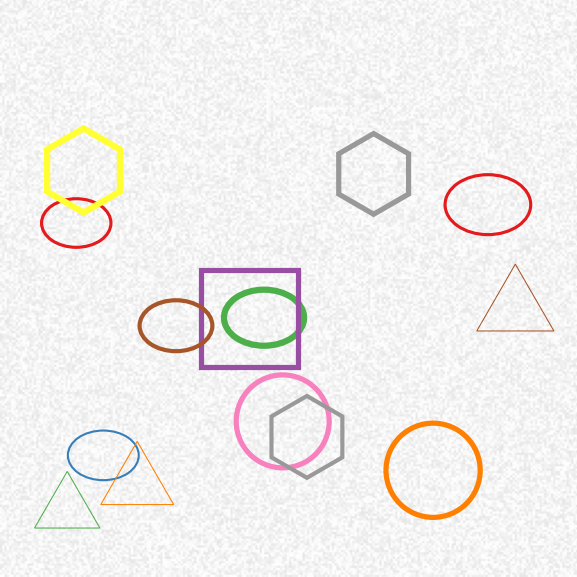[{"shape": "oval", "thickness": 1.5, "radius": 0.37, "center": [0.845, 0.645]}, {"shape": "oval", "thickness": 1.5, "radius": 0.3, "center": [0.132, 0.613]}, {"shape": "oval", "thickness": 1, "radius": 0.31, "center": [0.179, 0.211]}, {"shape": "triangle", "thickness": 0.5, "radius": 0.33, "center": [0.116, 0.117]}, {"shape": "oval", "thickness": 3, "radius": 0.35, "center": [0.457, 0.449]}, {"shape": "square", "thickness": 2.5, "radius": 0.42, "center": [0.433, 0.448]}, {"shape": "triangle", "thickness": 0.5, "radius": 0.36, "center": [0.238, 0.162]}, {"shape": "circle", "thickness": 2.5, "radius": 0.41, "center": [0.75, 0.185]}, {"shape": "hexagon", "thickness": 3, "radius": 0.36, "center": [0.145, 0.704]}, {"shape": "oval", "thickness": 2, "radius": 0.31, "center": [0.305, 0.435]}, {"shape": "triangle", "thickness": 0.5, "radius": 0.39, "center": [0.892, 0.465]}, {"shape": "circle", "thickness": 2.5, "radius": 0.4, "center": [0.49, 0.269]}, {"shape": "hexagon", "thickness": 2, "radius": 0.35, "center": [0.531, 0.243]}, {"shape": "hexagon", "thickness": 2.5, "radius": 0.35, "center": [0.647, 0.698]}]